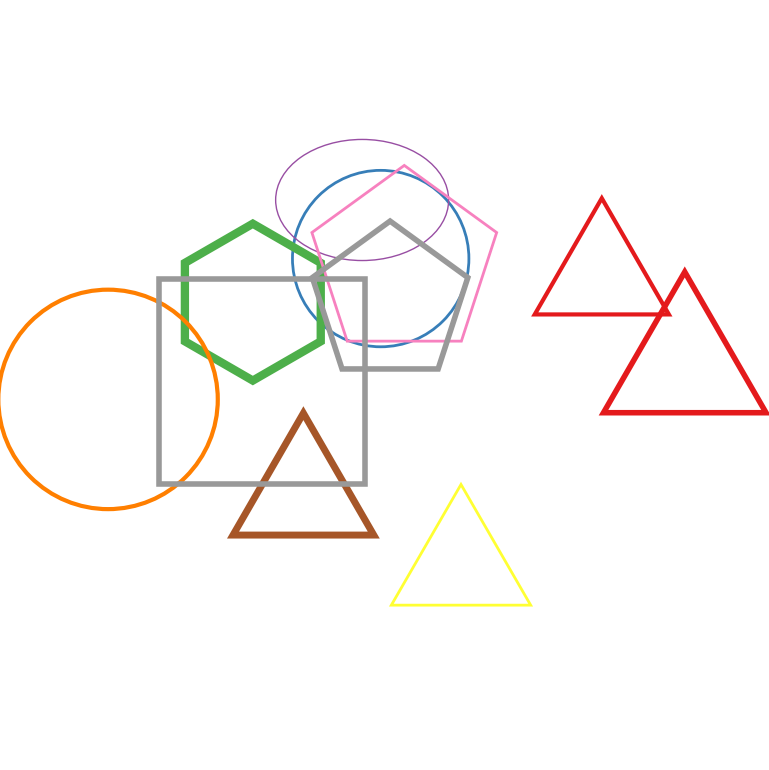[{"shape": "triangle", "thickness": 2, "radius": 0.61, "center": [0.889, 0.525]}, {"shape": "triangle", "thickness": 1.5, "radius": 0.5, "center": [0.782, 0.642]}, {"shape": "circle", "thickness": 1, "radius": 0.57, "center": [0.494, 0.664]}, {"shape": "hexagon", "thickness": 3, "radius": 0.51, "center": [0.328, 0.608]}, {"shape": "oval", "thickness": 0.5, "radius": 0.56, "center": [0.47, 0.74]}, {"shape": "circle", "thickness": 1.5, "radius": 0.71, "center": [0.14, 0.481]}, {"shape": "triangle", "thickness": 1, "radius": 0.52, "center": [0.599, 0.266]}, {"shape": "triangle", "thickness": 2.5, "radius": 0.53, "center": [0.394, 0.358]}, {"shape": "pentagon", "thickness": 1, "radius": 0.63, "center": [0.525, 0.659]}, {"shape": "square", "thickness": 2, "radius": 0.67, "center": [0.34, 0.505]}, {"shape": "pentagon", "thickness": 2, "radius": 0.53, "center": [0.507, 0.607]}]